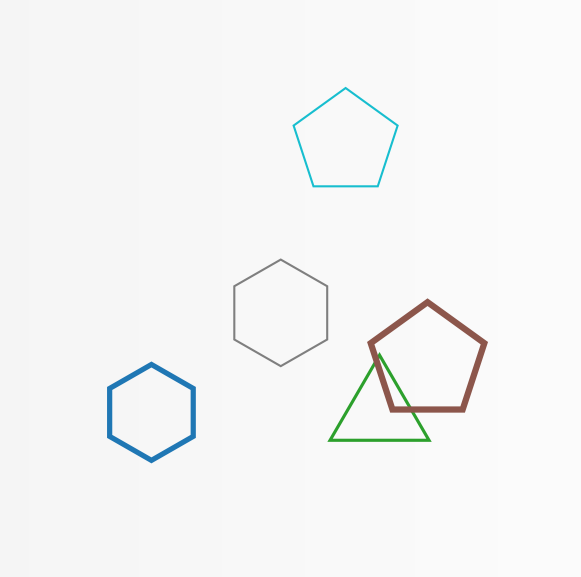[{"shape": "hexagon", "thickness": 2.5, "radius": 0.42, "center": [0.261, 0.285]}, {"shape": "triangle", "thickness": 1.5, "radius": 0.49, "center": [0.653, 0.286]}, {"shape": "pentagon", "thickness": 3, "radius": 0.51, "center": [0.736, 0.373]}, {"shape": "hexagon", "thickness": 1, "radius": 0.46, "center": [0.483, 0.457]}, {"shape": "pentagon", "thickness": 1, "radius": 0.47, "center": [0.595, 0.753]}]